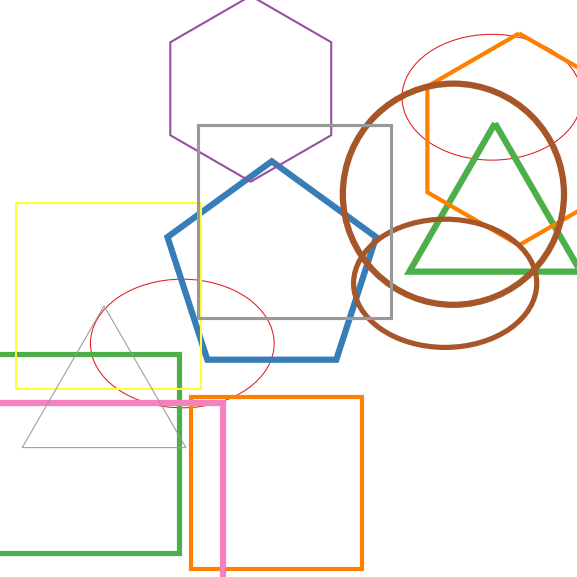[{"shape": "oval", "thickness": 0.5, "radius": 0.8, "center": [0.316, 0.404]}, {"shape": "oval", "thickness": 0.5, "radius": 0.78, "center": [0.852, 0.831]}, {"shape": "pentagon", "thickness": 3, "radius": 0.95, "center": [0.471, 0.53]}, {"shape": "square", "thickness": 2.5, "radius": 0.86, "center": [0.138, 0.213]}, {"shape": "triangle", "thickness": 3, "radius": 0.86, "center": [0.857, 0.614]}, {"shape": "hexagon", "thickness": 1, "radius": 0.8, "center": [0.434, 0.846]}, {"shape": "hexagon", "thickness": 2, "radius": 0.92, "center": [0.899, 0.758]}, {"shape": "square", "thickness": 2, "radius": 0.74, "center": [0.479, 0.163]}, {"shape": "square", "thickness": 1, "radius": 0.8, "center": [0.188, 0.487]}, {"shape": "circle", "thickness": 3, "radius": 0.96, "center": [0.785, 0.663]}, {"shape": "oval", "thickness": 2.5, "radius": 0.79, "center": [0.771, 0.509]}, {"shape": "square", "thickness": 3, "radius": 0.98, "center": [0.191, 0.106]}, {"shape": "triangle", "thickness": 0.5, "radius": 0.82, "center": [0.18, 0.306]}, {"shape": "square", "thickness": 1.5, "radius": 0.84, "center": [0.51, 0.616]}]